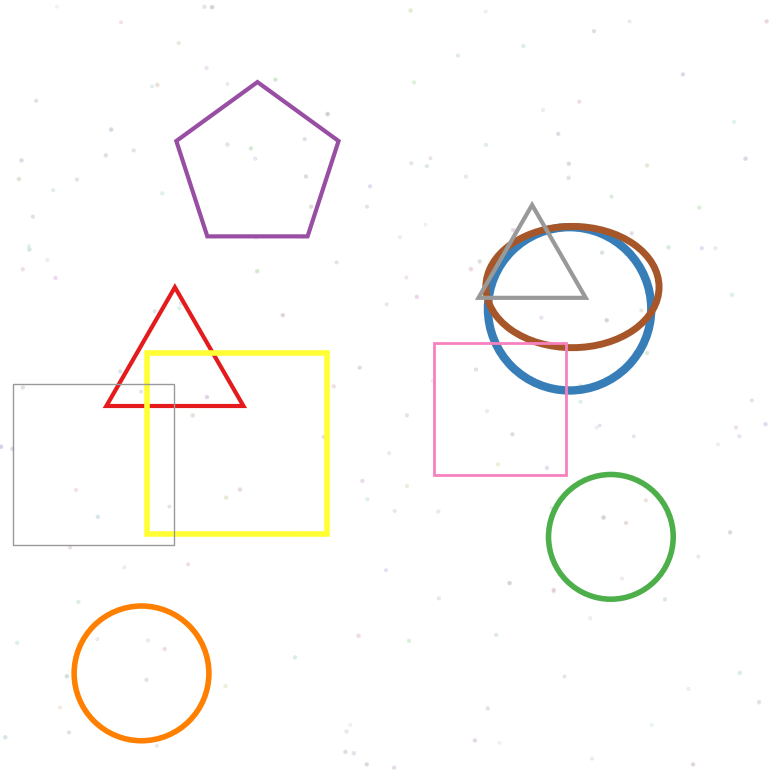[{"shape": "triangle", "thickness": 1.5, "radius": 0.51, "center": [0.227, 0.524]}, {"shape": "circle", "thickness": 3, "radius": 0.53, "center": [0.74, 0.599]}, {"shape": "circle", "thickness": 2, "radius": 0.4, "center": [0.793, 0.303]}, {"shape": "pentagon", "thickness": 1.5, "radius": 0.55, "center": [0.334, 0.783]}, {"shape": "circle", "thickness": 2, "radius": 0.44, "center": [0.184, 0.125]}, {"shape": "square", "thickness": 2, "radius": 0.59, "center": [0.308, 0.424]}, {"shape": "oval", "thickness": 2.5, "radius": 0.56, "center": [0.743, 0.627]}, {"shape": "square", "thickness": 1, "radius": 0.43, "center": [0.65, 0.469]}, {"shape": "triangle", "thickness": 1.5, "radius": 0.4, "center": [0.691, 0.653]}, {"shape": "square", "thickness": 0.5, "radius": 0.52, "center": [0.122, 0.397]}]